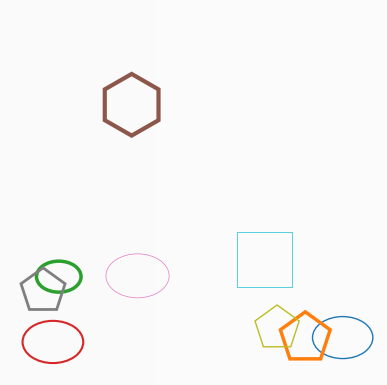[{"shape": "oval", "thickness": 1, "radius": 0.39, "center": [0.884, 0.123]}, {"shape": "pentagon", "thickness": 2.5, "radius": 0.34, "center": [0.788, 0.123]}, {"shape": "oval", "thickness": 2.5, "radius": 0.29, "center": [0.152, 0.281]}, {"shape": "oval", "thickness": 1.5, "radius": 0.39, "center": [0.137, 0.112]}, {"shape": "hexagon", "thickness": 3, "radius": 0.4, "center": [0.34, 0.728]}, {"shape": "oval", "thickness": 0.5, "radius": 0.41, "center": [0.355, 0.284]}, {"shape": "pentagon", "thickness": 2, "radius": 0.3, "center": [0.111, 0.245]}, {"shape": "pentagon", "thickness": 1, "radius": 0.3, "center": [0.715, 0.148]}, {"shape": "square", "thickness": 0.5, "radius": 0.36, "center": [0.683, 0.327]}]